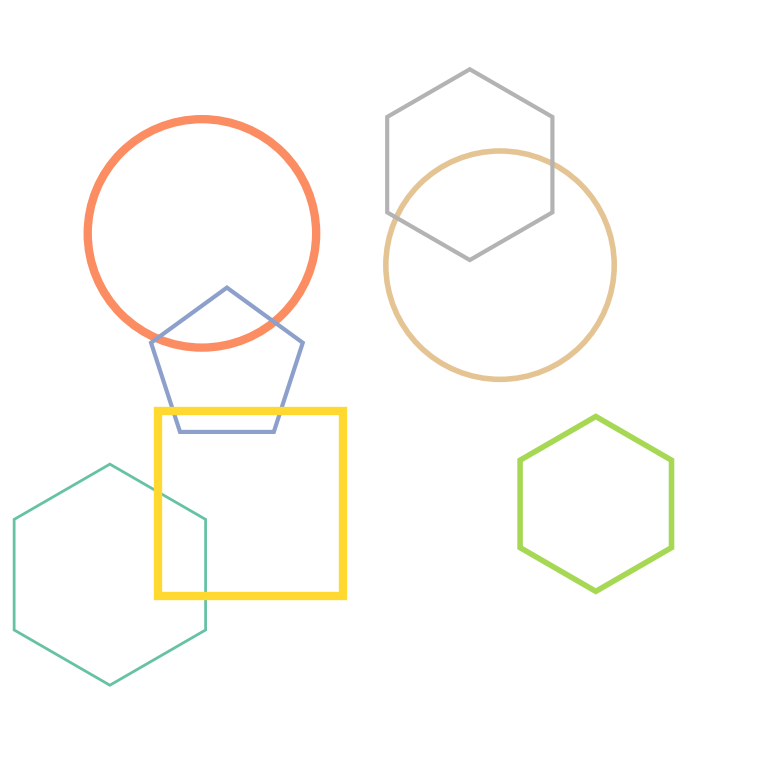[{"shape": "hexagon", "thickness": 1, "radius": 0.72, "center": [0.143, 0.254]}, {"shape": "circle", "thickness": 3, "radius": 0.74, "center": [0.262, 0.697]}, {"shape": "pentagon", "thickness": 1.5, "radius": 0.52, "center": [0.295, 0.523]}, {"shape": "hexagon", "thickness": 2, "radius": 0.57, "center": [0.774, 0.346]}, {"shape": "square", "thickness": 3, "radius": 0.6, "center": [0.325, 0.346]}, {"shape": "circle", "thickness": 2, "radius": 0.74, "center": [0.649, 0.656]}, {"shape": "hexagon", "thickness": 1.5, "radius": 0.62, "center": [0.61, 0.786]}]